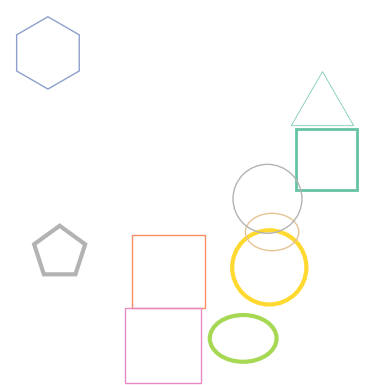[{"shape": "square", "thickness": 2, "radius": 0.4, "center": [0.849, 0.586]}, {"shape": "triangle", "thickness": 0.5, "radius": 0.47, "center": [0.838, 0.72]}, {"shape": "square", "thickness": 1, "radius": 0.48, "center": [0.437, 0.295]}, {"shape": "hexagon", "thickness": 1, "radius": 0.47, "center": [0.125, 0.863]}, {"shape": "square", "thickness": 1, "radius": 0.49, "center": [0.424, 0.102]}, {"shape": "oval", "thickness": 3, "radius": 0.43, "center": [0.632, 0.121]}, {"shape": "circle", "thickness": 3, "radius": 0.48, "center": [0.699, 0.305]}, {"shape": "oval", "thickness": 1, "radius": 0.35, "center": [0.707, 0.397]}, {"shape": "circle", "thickness": 1, "radius": 0.45, "center": [0.695, 0.484]}, {"shape": "pentagon", "thickness": 3, "radius": 0.35, "center": [0.155, 0.344]}]